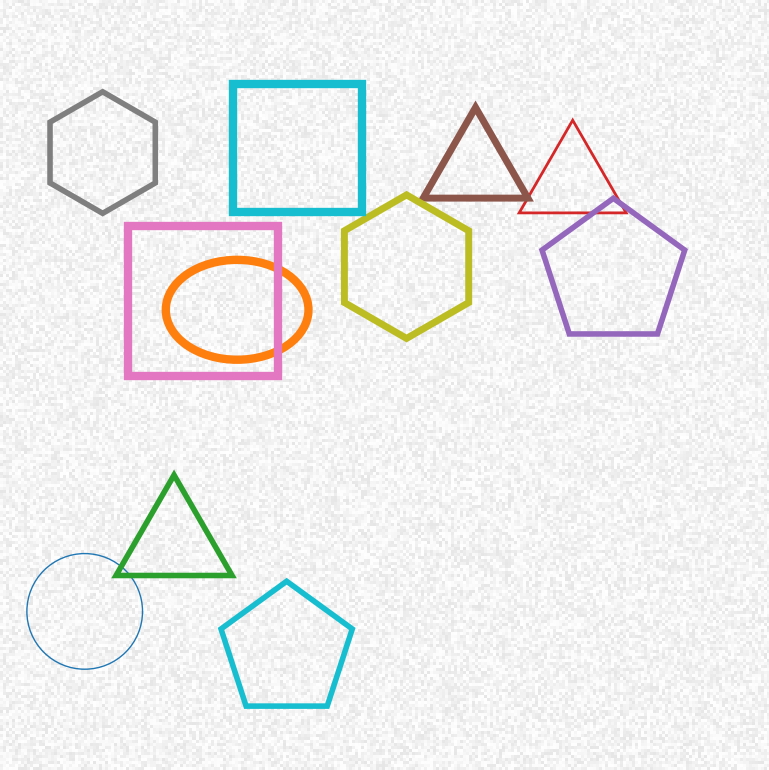[{"shape": "circle", "thickness": 0.5, "radius": 0.38, "center": [0.11, 0.206]}, {"shape": "oval", "thickness": 3, "radius": 0.46, "center": [0.308, 0.598]}, {"shape": "triangle", "thickness": 2, "radius": 0.43, "center": [0.226, 0.296]}, {"shape": "triangle", "thickness": 1, "radius": 0.4, "center": [0.744, 0.764]}, {"shape": "pentagon", "thickness": 2, "radius": 0.49, "center": [0.797, 0.645]}, {"shape": "triangle", "thickness": 2.5, "radius": 0.39, "center": [0.618, 0.782]}, {"shape": "square", "thickness": 3, "radius": 0.49, "center": [0.264, 0.609]}, {"shape": "hexagon", "thickness": 2, "radius": 0.39, "center": [0.133, 0.802]}, {"shape": "hexagon", "thickness": 2.5, "radius": 0.47, "center": [0.528, 0.654]}, {"shape": "pentagon", "thickness": 2, "radius": 0.45, "center": [0.372, 0.155]}, {"shape": "square", "thickness": 3, "radius": 0.42, "center": [0.386, 0.808]}]